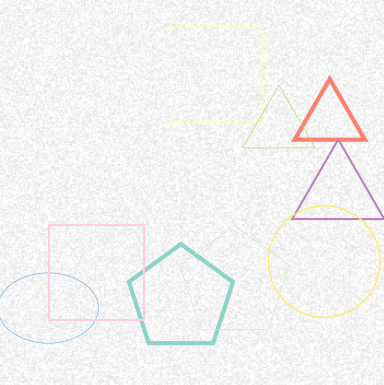[{"shape": "pentagon", "thickness": 3, "radius": 0.71, "center": [0.47, 0.224]}, {"shape": "square", "thickness": 0.5, "radius": 0.62, "center": [0.558, 0.808]}, {"shape": "triangle", "thickness": 3, "radius": 0.53, "center": [0.856, 0.69]}, {"shape": "oval", "thickness": 0.5, "radius": 0.65, "center": [0.125, 0.2]}, {"shape": "triangle", "thickness": 0.5, "radius": 0.54, "center": [0.724, 0.67]}, {"shape": "square", "thickness": 1.5, "radius": 0.62, "center": [0.25, 0.293]}, {"shape": "triangle", "thickness": 1.5, "radius": 0.69, "center": [0.879, 0.5]}, {"shape": "pentagon", "thickness": 0.5, "radius": 0.75, "center": [0.609, 0.265]}, {"shape": "circle", "thickness": 1, "radius": 0.72, "center": [0.842, 0.32]}]